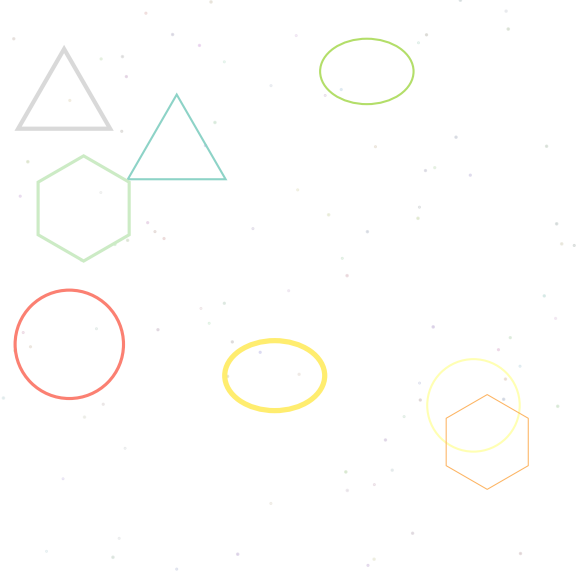[{"shape": "triangle", "thickness": 1, "radius": 0.49, "center": [0.306, 0.738]}, {"shape": "circle", "thickness": 1, "radius": 0.4, "center": [0.82, 0.297]}, {"shape": "circle", "thickness": 1.5, "radius": 0.47, "center": [0.12, 0.403]}, {"shape": "hexagon", "thickness": 0.5, "radius": 0.41, "center": [0.844, 0.234]}, {"shape": "oval", "thickness": 1, "radius": 0.4, "center": [0.635, 0.875]}, {"shape": "triangle", "thickness": 2, "radius": 0.46, "center": [0.111, 0.822]}, {"shape": "hexagon", "thickness": 1.5, "radius": 0.46, "center": [0.145, 0.638]}, {"shape": "oval", "thickness": 2.5, "radius": 0.43, "center": [0.476, 0.349]}]